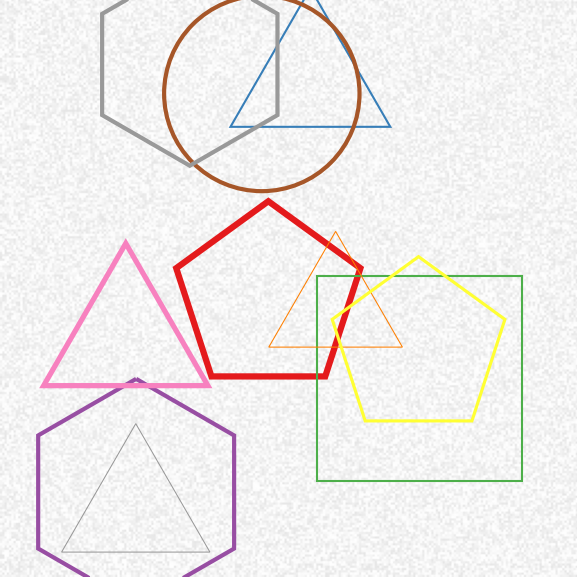[{"shape": "pentagon", "thickness": 3, "radius": 0.84, "center": [0.465, 0.483]}, {"shape": "triangle", "thickness": 1, "radius": 0.8, "center": [0.537, 0.859]}, {"shape": "square", "thickness": 1, "radius": 0.89, "center": [0.727, 0.344]}, {"shape": "hexagon", "thickness": 2, "radius": 0.98, "center": [0.236, 0.147]}, {"shape": "triangle", "thickness": 0.5, "radius": 0.67, "center": [0.581, 0.465]}, {"shape": "pentagon", "thickness": 1.5, "radius": 0.79, "center": [0.725, 0.397]}, {"shape": "circle", "thickness": 2, "radius": 0.85, "center": [0.453, 0.837]}, {"shape": "triangle", "thickness": 2.5, "radius": 0.82, "center": [0.218, 0.413]}, {"shape": "hexagon", "thickness": 2, "radius": 0.88, "center": [0.329, 0.887]}, {"shape": "triangle", "thickness": 0.5, "radius": 0.74, "center": [0.235, 0.117]}]